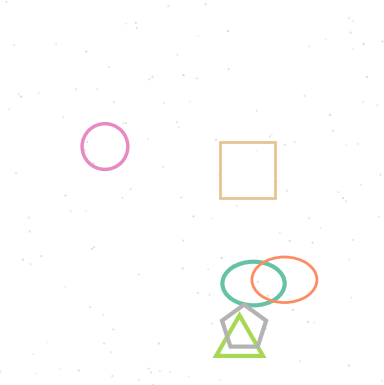[{"shape": "oval", "thickness": 3, "radius": 0.4, "center": [0.659, 0.264]}, {"shape": "oval", "thickness": 2, "radius": 0.42, "center": [0.739, 0.273]}, {"shape": "circle", "thickness": 2.5, "radius": 0.3, "center": [0.273, 0.619]}, {"shape": "triangle", "thickness": 3, "radius": 0.35, "center": [0.622, 0.111]}, {"shape": "square", "thickness": 2, "radius": 0.36, "center": [0.643, 0.559]}, {"shape": "pentagon", "thickness": 3, "radius": 0.3, "center": [0.634, 0.148]}]